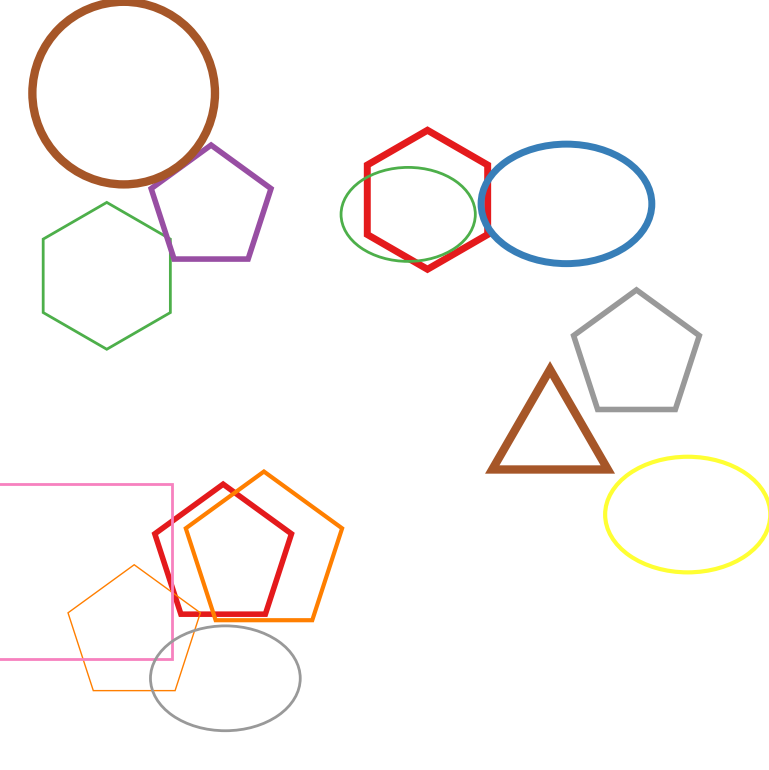[{"shape": "hexagon", "thickness": 2.5, "radius": 0.45, "center": [0.555, 0.741]}, {"shape": "pentagon", "thickness": 2, "radius": 0.47, "center": [0.29, 0.278]}, {"shape": "oval", "thickness": 2.5, "radius": 0.55, "center": [0.736, 0.735]}, {"shape": "hexagon", "thickness": 1, "radius": 0.48, "center": [0.139, 0.642]}, {"shape": "oval", "thickness": 1, "radius": 0.44, "center": [0.53, 0.722]}, {"shape": "pentagon", "thickness": 2, "radius": 0.41, "center": [0.274, 0.73]}, {"shape": "pentagon", "thickness": 1.5, "radius": 0.53, "center": [0.343, 0.281]}, {"shape": "pentagon", "thickness": 0.5, "radius": 0.45, "center": [0.174, 0.176]}, {"shape": "oval", "thickness": 1.5, "radius": 0.54, "center": [0.893, 0.332]}, {"shape": "triangle", "thickness": 3, "radius": 0.43, "center": [0.714, 0.434]}, {"shape": "circle", "thickness": 3, "radius": 0.59, "center": [0.161, 0.879]}, {"shape": "square", "thickness": 1, "radius": 0.57, "center": [0.11, 0.257]}, {"shape": "pentagon", "thickness": 2, "radius": 0.43, "center": [0.827, 0.538]}, {"shape": "oval", "thickness": 1, "radius": 0.49, "center": [0.293, 0.119]}]